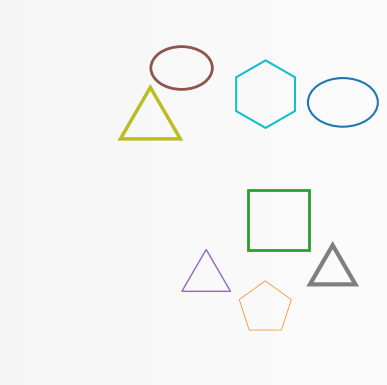[{"shape": "oval", "thickness": 1.5, "radius": 0.45, "center": [0.885, 0.734]}, {"shape": "pentagon", "thickness": 0.5, "radius": 0.35, "center": [0.685, 0.2]}, {"shape": "square", "thickness": 2, "radius": 0.39, "center": [0.718, 0.429]}, {"shape": "triangle", "thickness": 1, "radius": 0.36, "center": [0.532, 0.28]}, {"shape": "oval", "thickness": 2, "radius": 0.4, "center": [0.469, 0.823]}, {"shape": "triangle", "thickness": 3, "radius": 0.34, "center": [0.859, 0.295]}, {"shape": "triangle", "thickness": 2.5, "radius": 0.45, "center": [0.388, 0.684]}, {"shape": "hexagon", "thickness": 1.5, "radius": 0.44, "center": [0.685, 0.755]}]